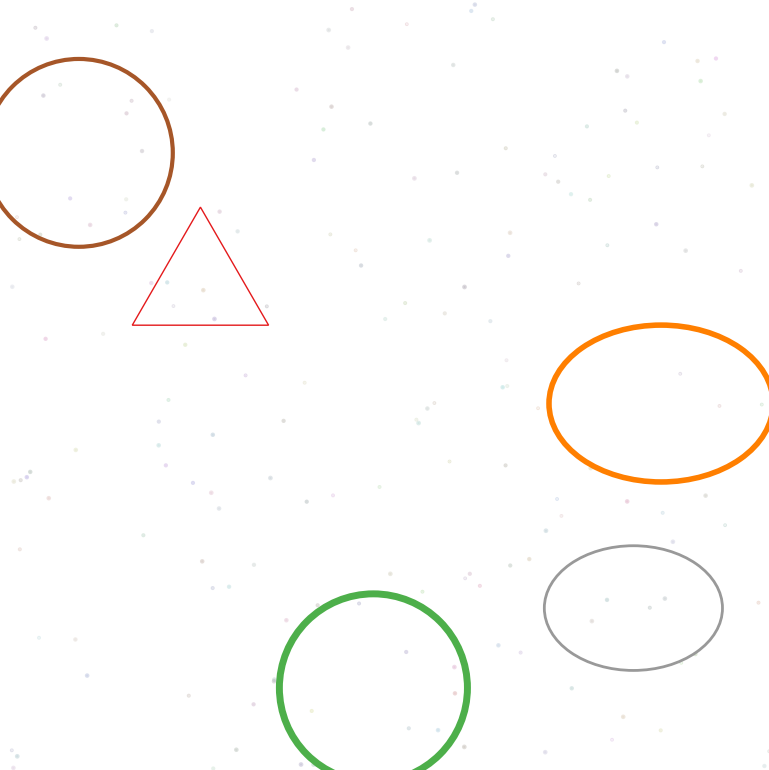[{"shape": "triangle", "thickness": 0.5, "radius": 0.51, "center": [0.26, 0.629]}, {"shape": "circle", "thickness": 2.5, "radius": 0.61, "center": [0.485, 0.107]}, {"shape": "oval", "thickness": 2, "radius": 0.73, "center": [0.858, 0.476]}, {"shape": "circle", "thickness": 1.5, "radius": 0.61, "center": [0.102, 0.801]}, {"shape": "oval", "thickness": 1, "radius": 0.58, "center": [0.823, 0.21]}]